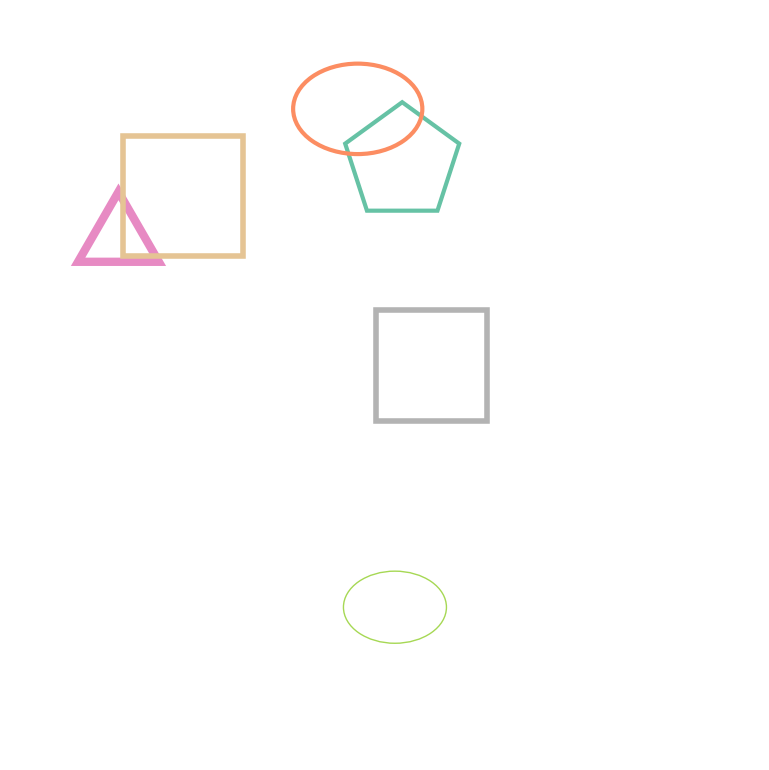[{"shape": "pentagon", "thickness": 1.5, "radius": 0.39, "center": [0.522, 0.789]}, {"shape": "oval", "thickness": 1.5, "radius": 0.42, "center": [0.465, 0.859]}, {"shape": "triangle", "thickness": 3, "radius": 0.3, "center": [0.154, 0.69]}, {"shape": "oval", "thickness": 0.5, "radius": 0.33, "center": [0.513, 0.211]}, {"shape": "square", "thickness": 2, "radius": 0.39, "center": [0.238, 0.745]}, {"shape": "square", "thickness": 2, "radius": 0.36, "center": [0.56, 0.525]}]